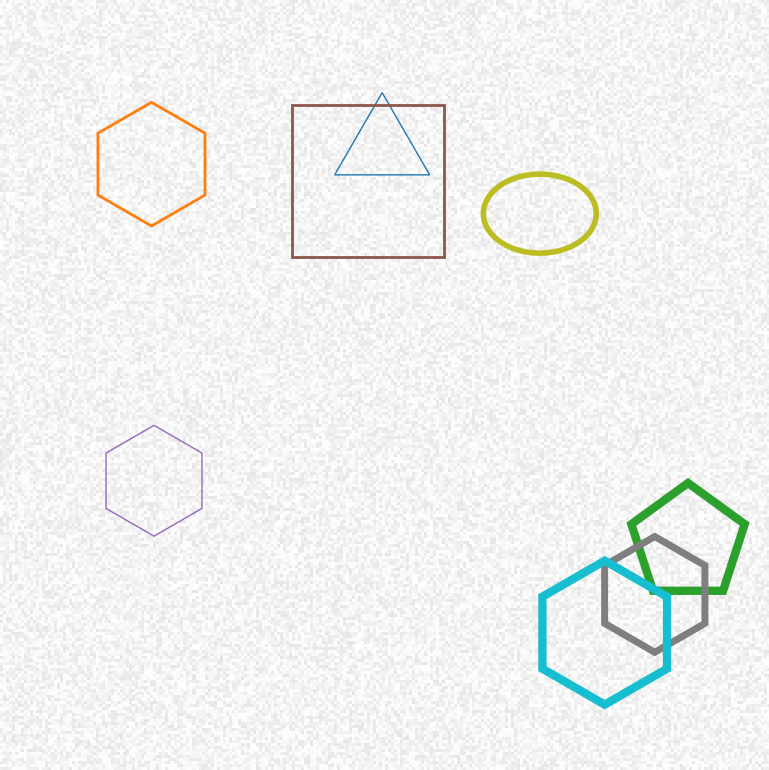[{"shape": "triangle", "thickness": 0.5, "radius": 0.36, "center": [0.496, 0.809]}, {"shape": "hexagon", "thickness": 1, "radius": 0.4, "center": [0.197, 0.787]}, {"shape": "pentagon", "thickness": 3, "radius": 0.39, "center": [0.894, 0.295]}, {"shape": "hexagon", "thickness": 0.5, "radius": 0.36, "center": [0.2, 0.376]}, {"shape": "square", "thickness": 1, "radius": 0.49, "center": [0.478, 0.765]}, {"shape": "hexagon", "thickness": 2.5, "radius": 0.38, "center": [0.85, 0.228]}, {"shape": "oval", "thickness": 2, "radius": 0.37, "center": [0.701, 0.723]}, {"shape": "hexagon", "thickness": 3, "radius": 0.47, "center": [0.785, 0.178]}]